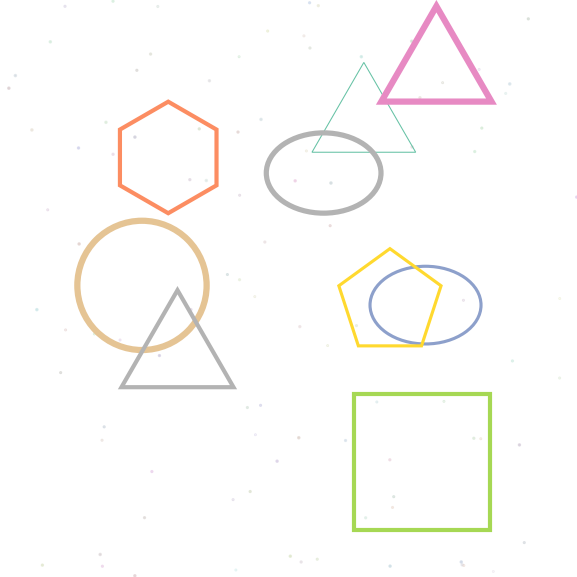[{"shape": "triangle", "thickness": 0.5, "radius": 0.52, "center": [0.63, 0.787]}, {"shape": "hexagon", "thickness": 2, "radius": 0.48, "center": [0.291, 0.726]}, {"shape": "oval", "thickness": 1.5, "radius": 0.48, "center": [0.737, 0.471]}, {"shape": "triangle", "thickness": 3, "radius": 0.55, "center": [0.756, 0.878]}, {"shape": "square", "thickness": 2, "radius": 0.59, "center": [0.731, 0.199]}, {"shape": "pentagon", "thickness": 1.5, "radius": 0.47, "center": [0.675, 0.476]}, {"shape": "circle", "thickness": 3, "radius": 0.56, "center": [0.246, 0.505]}, {"shape": "oval", "thickness": 2.5, "radius": 0.5, "center": [0.56, 0.7]}, {"shape": "triangle", "thickness": 2, "radius": 0.56, "center": [0.307, 0.385]}]